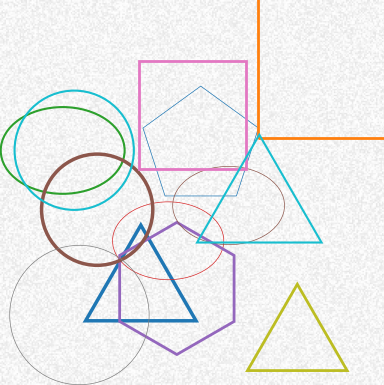[{"shape": "pentagon", "thickness": 0.5, "radius": 0.79, "center": [0.521, 0.619]}, {"shape": "triangle", "thickness": 2.5, "radius": 0.83, "center": [0.366, 0.25]}, {"shape": "square", "thickness": 2, "radius": 0.94, "center": [0.857, 0.83]}, {"shape": "oval", "thickness": 1.5, "radius": 0.8, "center": [0.163, 0.609]}, {"shape": "oval", "thickness": 0.5, "radius": 0.72, "center": [0.437, 0.375]}, {"shape": "hexagon", "thickness": 2, "radius": 0.86, "center": [0.459, 0.251]}, {"shape": "oval", "thickness": 0.5, "radius": 0.73, "center": [0.594, 0.466]}, {"shape": "circle", "thickness": 2.5, "radius": 0.72, "center": [0.252, 0.455]}, {"shape": "square", "thickness": 2, "radius": 0.7, "center": [0.5, 0.701]}, {"shape": "circle", "thickness": 0.5, "radius": 0.91, "center": [0.206, 0.182]}, {"shape": "triangle", "thickness": 2, "radius": 0.75, "center": [0.772, 0.112]}, {"shape": "circle", "thickness": 1.5, "radius": 0.77, "center": [0.193, 0.61]}, {"shape": "triangle", "thickness": 1.5, "radius": 0.93, "center": [0.674, 0.463]}]